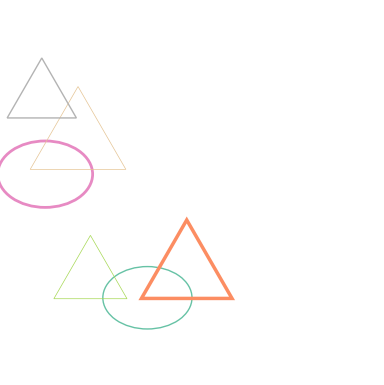[{"shape": "oval", "thickness": 1, "radius": 0.58, "center": [0.383, 0.227]}, {"shape": "triangle", "thickness": 2.5, "radius": 0.68, "center": [0.485, 0.293]}, {"shape": "oval", "thickness": 2, "radius": 0.62, "center": [0.117, 0.548]}, {"shape": "triangle", "thickness": 0.5, "radius": 0.55, "center": [0.235, 0.279]}, {"shape": "triangle", "thickness": 0.5, "radius": 0.72, "center": [0.203, 0.632]}, {"shape": "triangle", "thickness": 1, "radius": 0.52, "center": [0.109, 0.746]}]